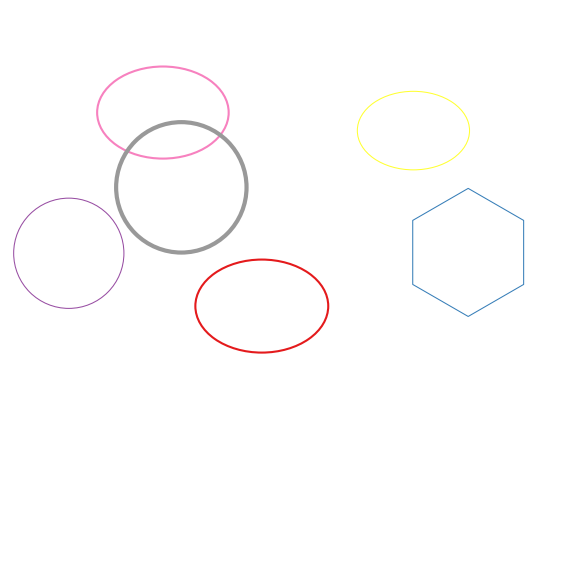[{"shape": "oval", "thickness": 1, "radius": 0.58, "center": [0.453, 0.469]}, {"shape": "hexagon", "thickness": 0.5, "radius": 0.55, "center": [0.811, 0.562]}, {"shape": "circle", "thickness": 0.5, "radius": 0.48, "center": [0.119, 0.561]}, {"shape": "oval", "thickness": 0.5, "radius": 0.49, "center": [0.716, 0.773]}, {"shape": "oval", "thickness": 1, "radius": 0.57, "center": [0.282, 0.804]}, {"shape": "circle", "thickness": 2, "radius": 0.56, "center": [0.314, 0.675]}]